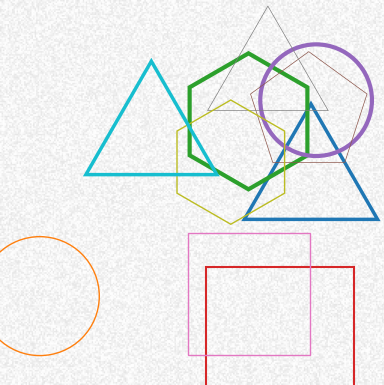[{"shape": "triangle", "thickness": 2.5, "radius": 1.0, "center": [0.808, 0.53]}, {"shape": "circle", "thickness": 1, "radius": 0.77, "center": [0.103, 0.231]}, {"shape": "hexagon", "thickness": 3, "radius": 0.88, "center": [0.645, 0.685]}, {"shape": "square", "thickness": 1.5, "radius": 0.96, "center": [0.728, 0.114]}, {"shape": "circle", "thickness": 3, "radius": 0.73, "center": [0.821, 0.74]}, {"shape": "pentagon", "thickness": 0.5, "radius": 0.8, "center": [0.802, 0.707]}, {"shape": "square", "thickness": 1, "radius": 0.79, "center": [0.647, 0.236]}, {"shape": "triangle", "thickness": 0.5, "radius": 0.91, "center": [0.696, 0.803]}, {"shape": "hexagon", "thickness": 1, "radius": 0.81, "center": [0.599, 0.579]}, {"shape": "triangle", "thickness": 2.5, "radius": 0.98, "center": [0.393, 0.645]}]